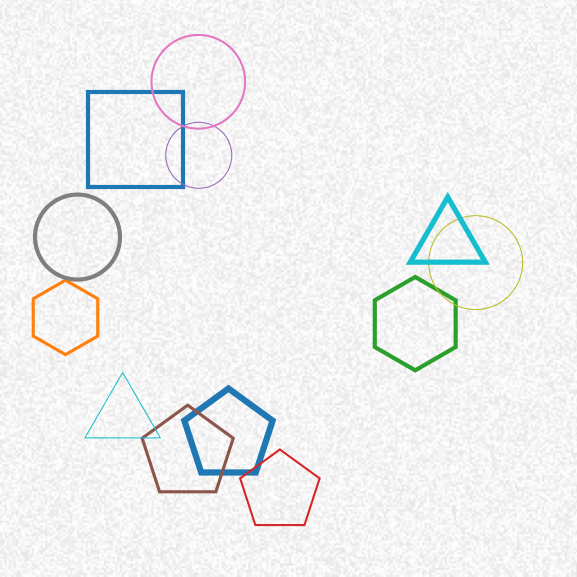[{"shape": "square", "thickness": 2, "radius": 0.41, "center": [0.235, 0.757]}, {"shape": "pentagon", "thickness": 3, "radius": 0.4, "center": [0.396, 0.246]}, {"shape": "hexagon", "thickness": 1.5, "radius": 0.32, "center": [0.113, 0.45]}, {"shape": "hexagon", "thickness": 2, "radius": 0.4, "center": [0.719, 0.439]}, {"shape": "pentagon", "thickness": 1, "radius": 0.36, "center": [0.485, 0.148]}, {"shape": "circle", "thickness": 0.5, "radius": 0.29, "center": [0.344, 0.73]}, {"shape": "pentagon", "thickness": 1.5, "radius": 0.41, "center": [0.325, 0.215]}, {"shape": "circle", "thickness": 1, "radius": 0.41, "center": [0.343, 0.857]}, {"shape": "circle", "thickness": 2, "radius": 0.37, "center": [0.134, 0.589]}, {"shape": "circle", "thickness": 0.5, "radius": 0.41, "center": [0.824, 0.544]}, {"shape": "triangle", "thickness": 2.5, "radius": 0.38, "center": [0.775, 0.583]}, {"shape": "triangle", "thickness": 0.5, "radius": 0.38, "center": [0.212, 0.279]}]